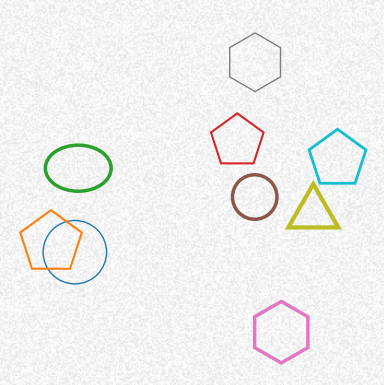[{"shape": "circle", "thickness": 1, "radius": 0.41, "center": [0.194, 0.345]}, {"shape": "pentagon", "thickness": 1.5, "radius": 0.42, "center": [0.133, 0.37]}, {"shape": "oval", "thickness": 2.5, "radius": 0.43, "center": [0.203, 0.563]}, {"shape": "pentagon", "thickness": 1.5, "radius": 0.36, "center": [0.616, 0.634]}, {"shape": "circle", "thickness": 2.5, "radius": 0.29, "center": [0.662, 0.488]}, {"shape": "hexagon", "thickness": 2.5, "radius": 0.4, "center": [0.731, 0.137]}, {"shape": "hexagon", "thickness": 1, "radius": 0.38, "center": [0.663, 0.838]}, {"shape": "triangle", "thickness": 3, "radius": 0.38, "center": [0.814, 0.447]}, {"shape": "pentagon", "thickness": 2, "radius": 0.39, "center": [0.877, 0.587]}]